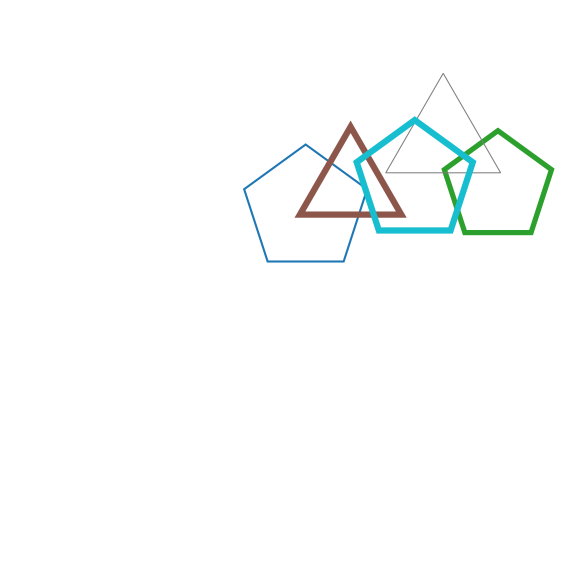[{"shape": "pentagon", "thickness": 1, "radius": 0.56, "center": [0.529, 0.637]}, {"shape": "pentagon", "thickness": 2.5, "radius": 0.49, "center": [0.862, 0.675]}, {"shape": "triangle", "thickness": 3, "radius": 0.51, "center": [0.607, 0.678]}, {"shape": "triangle", "thickness": 0.5, "radius": 0.57, "center": [0.767, 0.757]}, {"shape": "pentagon", "thickness": 3, "radius": 0.53, "center": [0.718, 0.686]}]